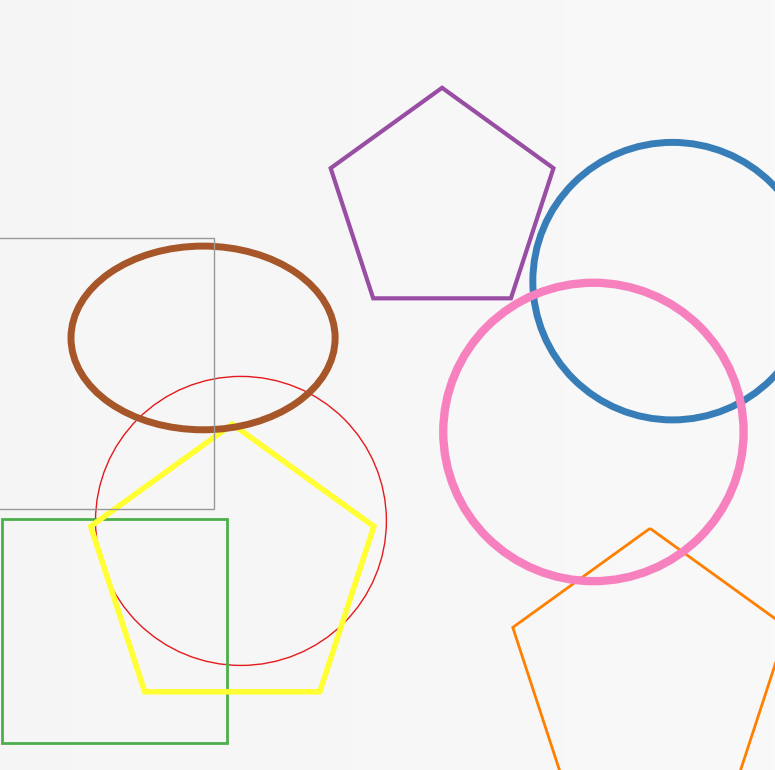[{"shape": "circle", "thickness": 0.5, "radius": 0.94, "center": [0.311, 0.323]}, {"shape": "circle", "thickness": 2.5, "radius": 0.9, "center": [0.868, 0.635]}, {"shape": "square", "thickness": 1, "radius": 0.73, "center": [0.148, 0.181]}, {"shape": "pentagon", "thickness": 1.5, "radius": 0.76, "center": [0.57, 0.735]}, {"shape": "pentagon", "thickness": 1, "radius": 0.93, "center": [0.839, 0.128]}, {"shape": "pentagon", "thickness": 2, "radius": 0.96, "center": [0.3, 0.257]}, {"shape": "oval", "thickness": 2.5, "radius": 0.85, "center": [0.262, 0.561]}, {"shape": "circle", "thickness": 3, "radius": 0.97, "center": [0.766, 0.439]}, {"shape": "square", "thickness": 0.5, "radius": 0.88, "center": [0.1, 0.515]}]